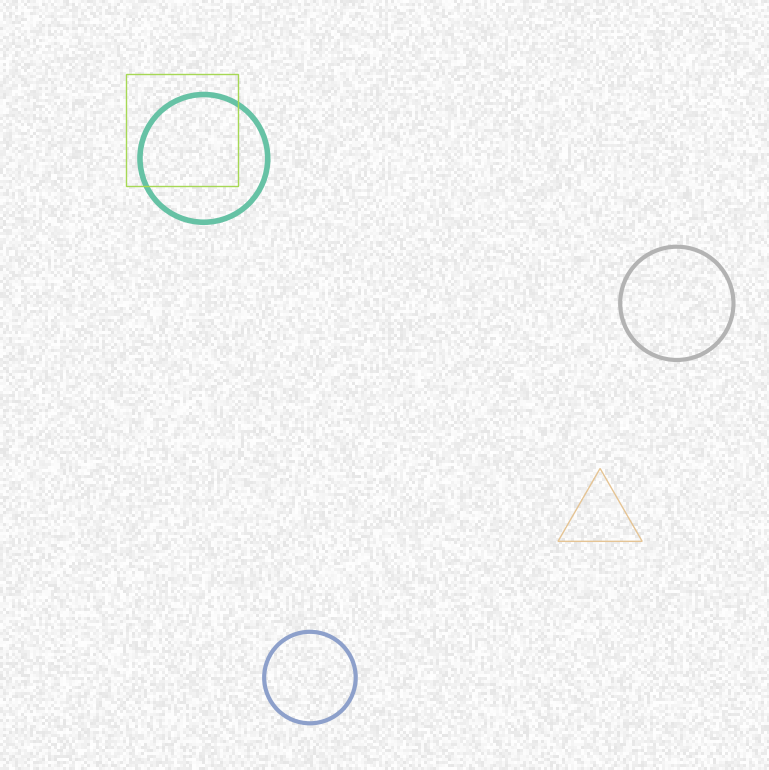[{"shape": "circle", "thickness": 2, "radius": 0.41, "center": [0.265, 0.794]}, {"shape": "circle", "thickness": 1.5, "radius": 0.3, "center": [0.403, 0.12]}, {"shape": "square", "thickness": 0.5, "radius": 0.36, "center": [0.237, 0.831]}, {"shape": "triangle", "thickness": 0.5, "radius": 0.32, "center": [0.779, 0.329]}, {"shape": "circle", "thickness": 1.5, "radius": 0.37, "center": [0.879, 0.606]}]